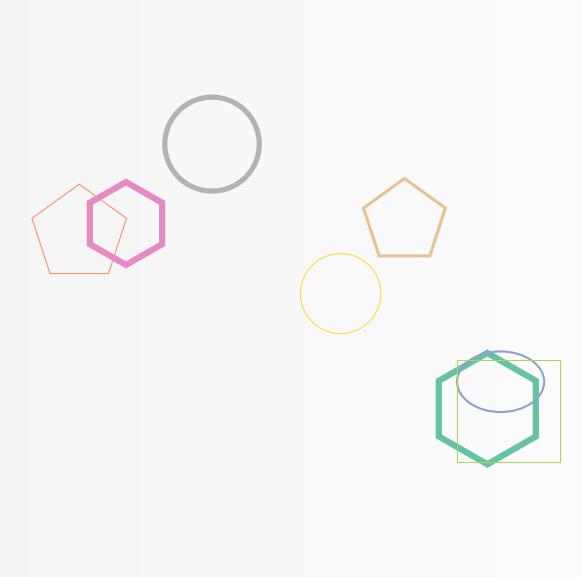[{"shape": "hexagon", "thickness": 3, "radius": 0.48, "center": [0.838, 0.292]}, {"shape": "pentagon", "thickness": 0.5, "radius": 0.43, "center": [0.136, 0.595]}, {"shape": "oval", "thickness": 1, "radius": 0.37, "center": [0.861, 0.338]}, {"shape": "hexagon", "thickness": 3, "radius": 0.36, "center": [0.217, 0.612]}, {"shape": "square", "thickness": 0.5, "radius": 0.44, "center": [0.875, 0.287]}, {"shape": "circle", "thickness": 0.5, "radius": 0.35, "center": [0.586, 0.491]}, {"shape": "pentagon", "thickness": 1.5, "radius": 0.37, "center": [0.696, 0.616]}, {"shape": "circle", "thickness": 2.5, "radius": 0.41, "center": [0.365, 0.75]}]